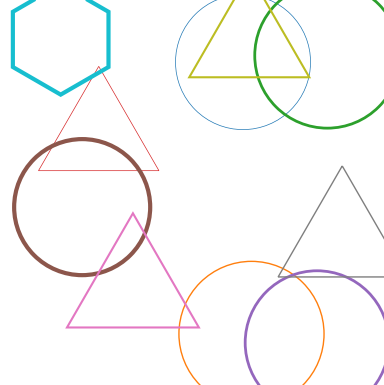[{"shape": "circle", "thickness": 0.5, "radius": 0.88, "center": [0.631, 0.839]}, {"shape": "circle", "thickness": 1, "radius": 0.94, "center": [0.653, 0.133]}, {"shape": "circle", "thickness": 2, "radius": 0.94, "center": [0.85, 0.856]}, {"shape": "triangle", "thickness": 0.5, "radius": 0.9, "center": [0.256, 0.647]}, {"shape": "circle", "thickness": 2, "radius": 0.93, "center": [0.823, 0.11]}, {"shape": "circle", "thickness": 3, "radius": 0.88, "center": [0.213, 0.462]}, {"shape": "triangle", "thickness": 1.5, "radius": 0.99, "center": [0.345, 0.248]}, {"shape": "triangle", "thickness": 1, "radius": 0.96, "center": [0.889, 0.377]}, {"shape": "triangle", "thickness": 1.5, "radius": 0.9, "center": [0.647, 0.889]}, {"shape": "hexagon", "thickness": 3, "radius": 0.72, "center": [0.158, 0.898]}]